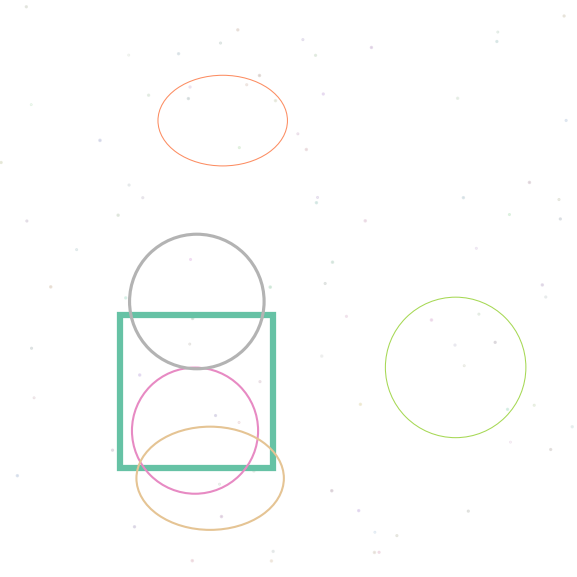[{"shape": "square", "thickness": 3, "radius": 0.66, "center": [0.34, 0.322]}, {"shape": "oval", "thickness": 0.5, "radius": 0.56, "center": [0.386, 0.79]}, {"shape": "circle", "thickness": 1, "radius": 0.55, "center": [0.338, 0.253]}, {"shape": "circle", "thickness": 0.5, "radius": 0.61, "center": [0.789, 0.363]}, {"shape": "oval", "thickness": 1, "radius": 0.64, "center": [0.364, 0.171]}, {"shape": "circle", "thickness": 1.5, "radius": 0.58, "center": [0.341, 0.477]}]